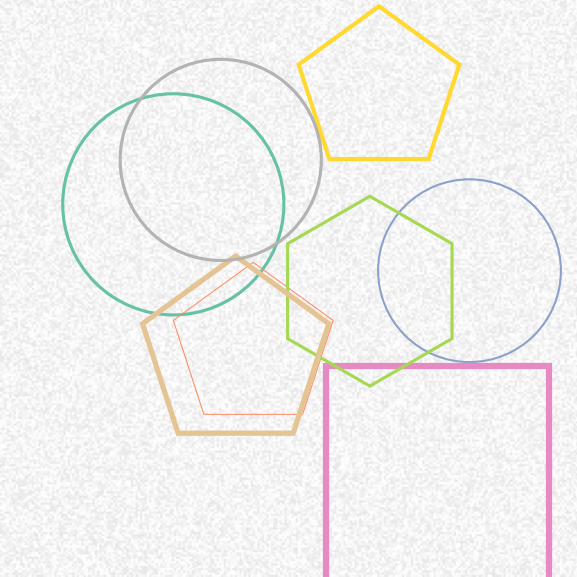[{"shape": "circle", "thickness": 1.5, "radius": 0.96, "center": [0.3, 0.645]}, {"shape": "pentagon", "thickness": 0.5, "radius": 0.73, "center": [0.438, 0.399]}, {"shape": "circle", "thickness": 1, "radius": 0.79, "center": [0.813, 0.53]}, {"shape": "square", "thickness": 3, "radius": 0.97, "center": [0.758, 0.172]}, {"shape": "hexagon", "thickness": 1.5, "radius": 0.82, "center": [0.64, 0.495]}, {"shape": "pentagon", "thickness": 2, "radius": 0.73, "center": [0.656, 0.842]}, {"shape": "pentagon", "thickness": 2.5, "radius": 0.85, "center": [0.408, 0.386]}, {"shape": "circle", "thickness": 1.5, "radius": 0.87, "center": [0.382, 0.722]}]